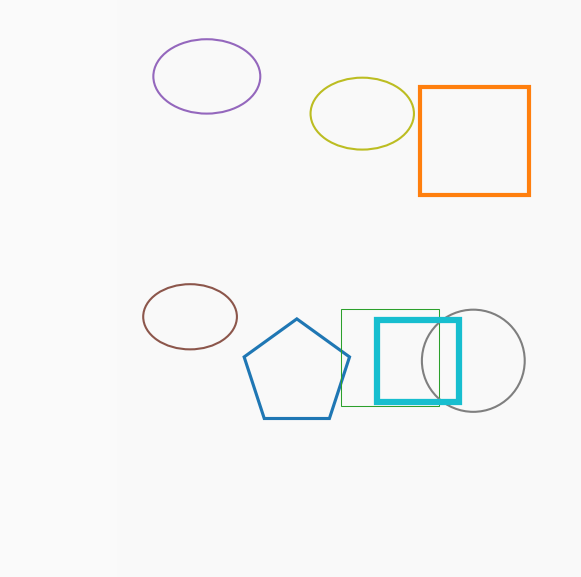[{"shape": "pentagon", "thickness": 1.5, "radius": 0.48, "center": [0.511, 0.352]}, {"shape": "square", "thickness": 2, "radius": 0.47, "center": [0.816, 0.755]}, {"shape": "square", "thickness": 0.5, "radius": 0.42, "center": [0.671, 0.381]}, {"shape": "oval", "thickness": 1, "radius": 0.46, "center": [0.356, 0.867]}, {"shape": "oval", "thickness": 1, "radius": 0.4, "center": [0.327, 0.451]}, {"shape": "circle", "thickness": 1, "radius": 0.44, "center": [0.814, 0.374]}, {"shape": "oval", "thickness": 1, "radius": 0.44, "center": [0.623, 0.802]}, {"shape": "square", "thickness": 3, "radius": 0.35, "center": [0.719, 0.374]}]